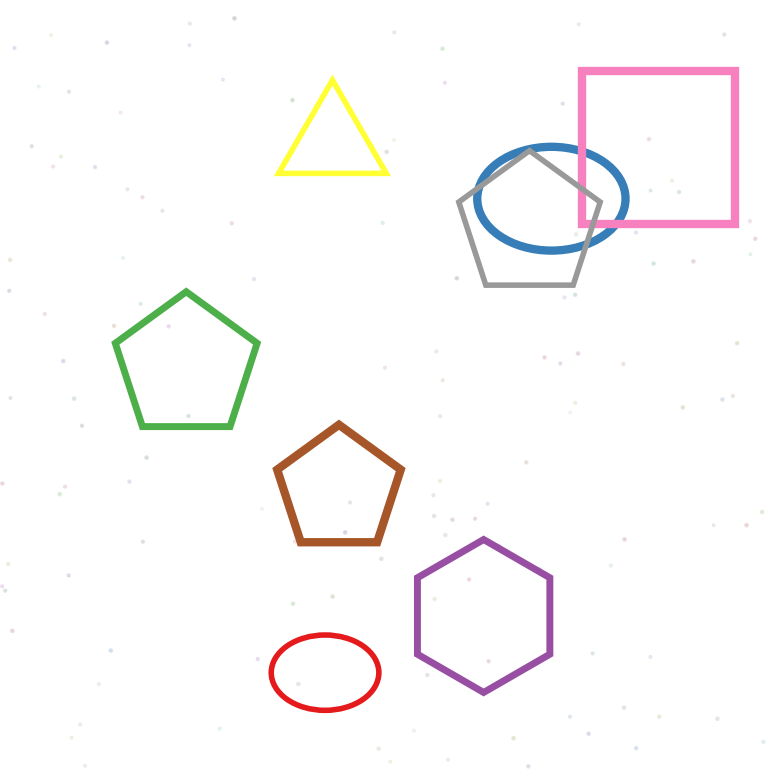[{"shape": "oval", "thickness": 2, "radius": 0.35, "center": [0.422, 0.126]}, {"shape": "oval", "thickness": 3, "radius": 0.48, "center": [0.716, 0.742]}, {"shape": "pentagon", "thickness": 2.5, "radius": 0.48, "center": [0.242, 0.524]}, {"shape": "hexagon", "thickness": 2.5, "radius": 0.5, "center": [0.628, 0.2]}, {"shape": "triangle", "thickness": 2, "radius": 0.4, "center": [0.432, 0.815]}, {"shape": "pentagon", "thickness": 3, "radius": 0.42, "center": [0.44, 0.364]}, {"shape": "square", "thickness": 3, "radius": 0.5, "center": [0.855, 0.808]}, {"shape": "pentagon", "thickness": 2, "radius": 0.48, "center": [0.688, 0.708]}]